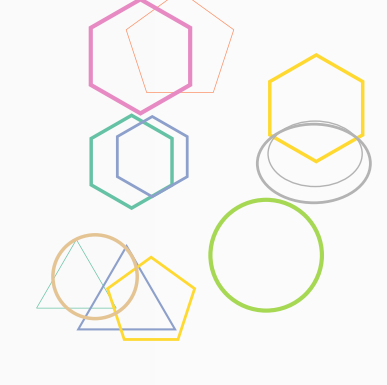[{"shape": "hexagon", "thickness": 2.5, "radius": 0.6, "center": [0.34, 0.58]}, {"shape": "triangle", "thickness": 0.5, "radius": 0.59, "center": [0.197, 0.259]}, {"shape": "pentagon", "thickness": 0.5, "radius": 0.73, "center": [0.464, 0.878]}, {"shape": "triangle", "thickness": 1.5, "radius": 0.72, "center": [0.327, 0.217]}, {"shape": "hexagon", "thickness": 2, "radius": 0.52, "center": [0.393, 0.593]}, {"shape": "hexagon", "thickness": 3, "radius": 0.74, "center": [0.362, 0.854]}, {"shape": "circle", "thickness": 3, "radius": 0.72, "center": [0.687, 0.337]}, {"shape": "pentagon", "thickness": 2, "radius": 0.59, "center": [0.39, 0.214]}, {"shape": "hexagon", "thickness": 2.5, "radius": 0.69, "center": [0.816, 0.719]}, {"shape": "circle", "thickness": 2.5, "radius": 0.54, "center": [0.245, 0.281]}, {"shape": "oval", "thickness": 2, "radius": 0.73, "center": [0.81, 0.575]}, {"shape": "oval", "thickness": 1, "radius": 0.61, "center": [0.813, 0.6]}]